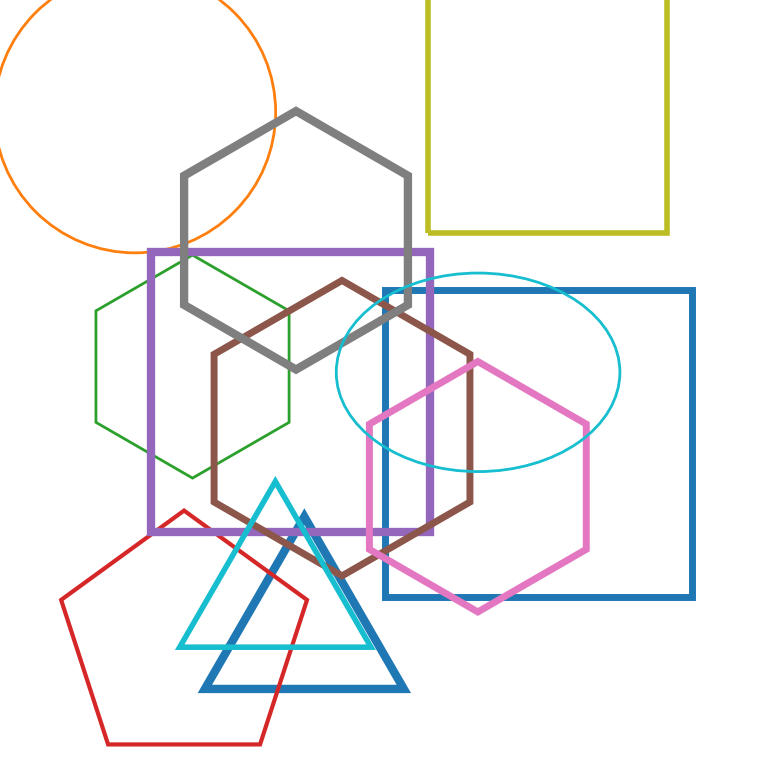[{"shape": "square", "thickness": 2.5, "radius": 1.0, "center": [0.699, 0.424]}, {"shape": "triangle", "thickness": 3, "radius": 0.75, "center": [0.395, 0.18]}, {"shape": "circle", "thickness": 1, "radius": 0.91, "center": [0.175, 0.854]}, {"shape": "hexagon", "thickness": 1, "radius": 0.72, "center": [0.25, 0.524]}, {"shape": "pentagon", "thickness": 1.5, "radius": 0.84, "center": [0.239, 0.169]}, {"shape": "square", "thickness": 3, "radius": 0.91, "center": [0.377, 0.491]}, {"shape": "hexagon", "thickness": 2.5, "radius": 0.96, "center": [0.444, 0.444]}, {"shape": "hexagon", "thickness": 2.5, "radius": 0.81, "center": [0.621, 0.368]}, {"shape": "hexagon", "thickness": 3, "radius": 0.84, "center": [0.384, 0.688]}, {"shape": "square", "thickness": 2, "radius": 0.78, "center": [0.711, 0.853]}, {"shape": "oval", "thickness": 1, "radius": 0.92, "center": [0.621, 0.516]}, {"shape": "triangle", "thickness": 2, "radius": 0.72, "center": [0.358, 0.231]}]